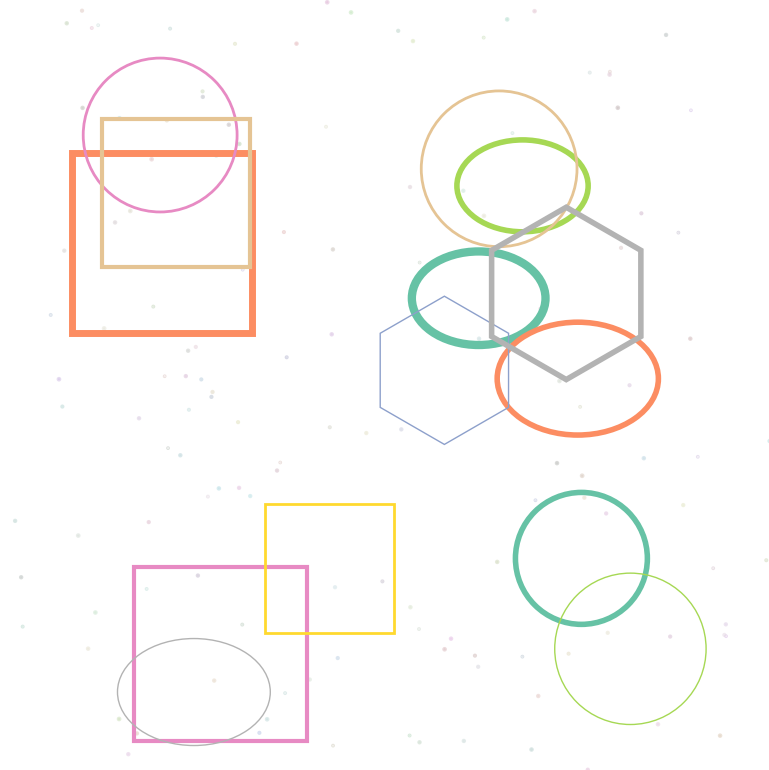[{"shape": "oval", "thickness": 3, "radius": 0.43, "center": [0.622, 0.613]}, {"shape": "circle", "thickness": 2, "radius": 0.43, "center": [0.755, 0.275]}, {"shape": "square", "thickness": 2.5, "radius": 0.58, "center": [0.211, 0.684]}, {"shape": "oval", "thickness": 2, "radius": 0.52, "center": [0.75, 0.508]}, {"shape": "hexagon", "thickness": 0.5, "radius": 0.48, "center": [0.577, 0.519]}, {"shape": "square", "thickness": 1.5, "radius": 0.56, "center": [0.286, 0.151]}, {"shape": "circle", "thickness": 1, "radius": 0.5, "center": [0.208, 0.825]}, {"shape": "circle", "thickness": 0.5, "radius": 0.49, "center": [0.819, 0.157]}, {"shape": "oval", "thickness": 2, "radius": 0.43, "center": [0.679, 0.759]}, {"shape": "square", "thickness": 1, "radius": 0.42, "center": [0.429, 0.262]}, {"shape": "circle", "thickness": 1, "radius": 0.51, "center": [0.648, 0.781]}, {"shape": "square", "thickness": 1.5, "radius": 0.48, "center": [0.229, 0.749]}, {"shape": "hexagon", "thickness": 2, "radius": 0.56, "center": [0.735, 0.619]}, {"shape": "oval", "thickness": 0.5, "radius": 0.5, "center": [0.252, 0.101]}]